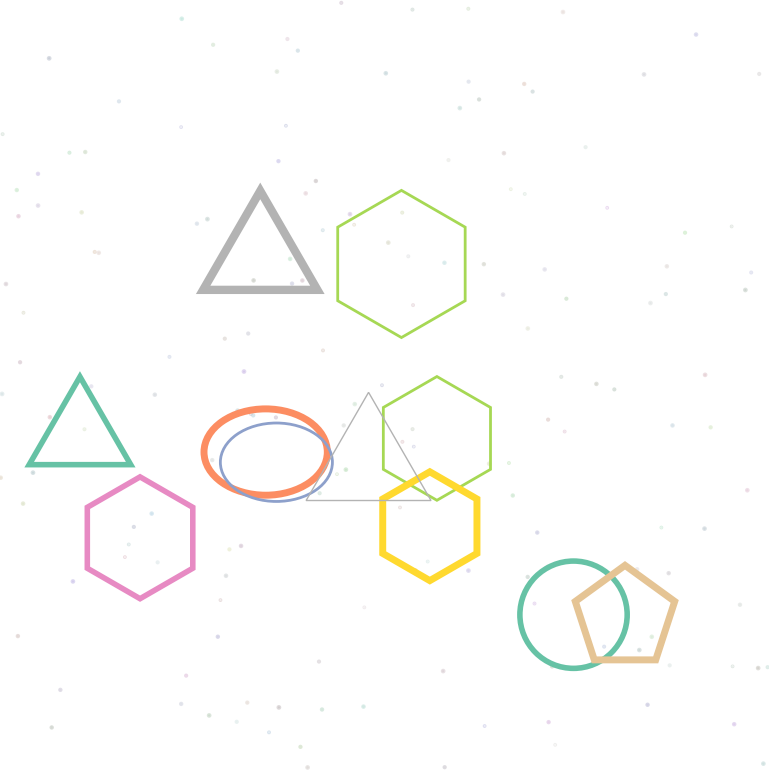[{"shape": "circle", "thickness": 2, "radius": 0.35, "center": [0.745, 0.202]}, {"shape": "triangle", "thickness": 2, "radius": 0.38, "center": [0.104, 0.435]}, {"shape": "oval", "thickness": 2.5, "radius": 0.4, "center": [0.345, 0.413]}, {"shape": "oval", "thickness": 1, "radius": 0.36, "center": [0.359, 0.4]}, {"shape": "hexagon", "thickness": 2, "radius": 0.4, "center": [0.182, 0.302]}, {"shape": "hexagon", "thickness": 1, "radius": 0.48, "center": [0.521, 0.657]}, {"shape": "hexagon", "thickness": 1, "radius": 0.4, "center": [0.567, 0.431]}, {"shape": "hexagon", "thickness": 2.5, "radius": 0.35, "center": [0.558, 0.317]}, {"shape": "pentagon", "thickness": 2.5, "radius": 0.34, "center": [0.812, 0.198]}, {"shape": "triangle", "thickness": 3, "radius": 0.43, "center": [0.338, 0.666]}, {"shape": "triangle", "thickness": 0.5, "radius": 0.47, "center": [0.479, 0.397]}]